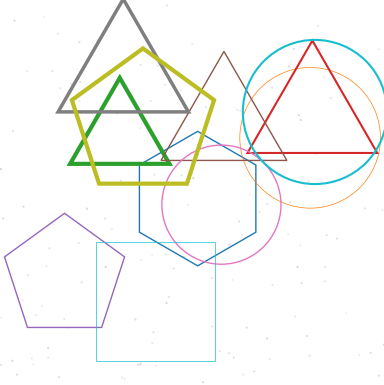[{"shape": "hexagon", "thickness": 1, "radius": 0.87, "center": [0.513, 0.484]}, {"shape": "circle", "thickness": 0.5, "radius": 0.91, "center": [0.806, 0.642]}, {"shape": "triangle", "thickness": 3, "radius": 0.74, "center": [0.311, 0.649]}, {"shape": "triangle", "thickness": 1.5, "radius": 0.97, "center": [0.811, 0.7]}, {"shape": "pentagon", "thickness": 1, "radius": 0.82, "center": [0.168, 0.282]}, {"shape": "triangle", "thickness": 1, "radius": 0.94, "center": [0.582, 0.678]}, {"shape": "circle", "thickness": 1, "radius": 0.77, "center": [0.575, 0.468]}, {"shape": "triangle", "thickness": 2.5, "radius": 0.98, "center": [0.32, 0.807]}, {"shape": "pentagon", "thickness": 3, "radius": 0.97, "center": [0.371, 0.68]}, {"shape": "circle", "thickness": 1.5, "radius": 0.94, "center": [0.818, 0.709]}, {"shape": "square", "thickness": 0.5, "radius": 0.77, "center": [0.405, 0.216]}]